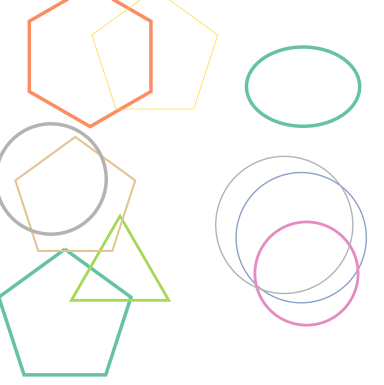[{"shape": "pentagon", "thickness": 2.5, "radius": 0.9, "center": [0.169, 0.172]}, {"shape": "oval", "thickness": 2.5, "radius": 0.74, "center": [0.787, 0.775]}, {"shape": "hexagon", "thickness": 2.5, "radius": 0.91, "center": [0.234, 0.854]}, {"shape": "circle", "thickness": 1, "radius": 0.85, "center": [0.782, 0.383]}, {"shape": "circle", "thickness": 2, "radius": 0.67, "center": [0.796, 0.29]}, {"shape": "triangle", "thickness": 2, "radius": 0.73, "center": [0.312, 0.293]}, {"shape": "pentagon", "thickness": 0.5, "radius": 0.86, "center": [0.402, 0.856]}, {"shape": "pentagon", "thickness": 1.5, "radius": 0.82, "center": [0.196, 0.481]}, {"shape": "circle", "thickness": 2.5, "radius": 0.72, "center": [0.133, 0.535]}, {"shape": "circle", "thickness": 1, "radius": 0.89, "center": [0.738, 0.416]}]